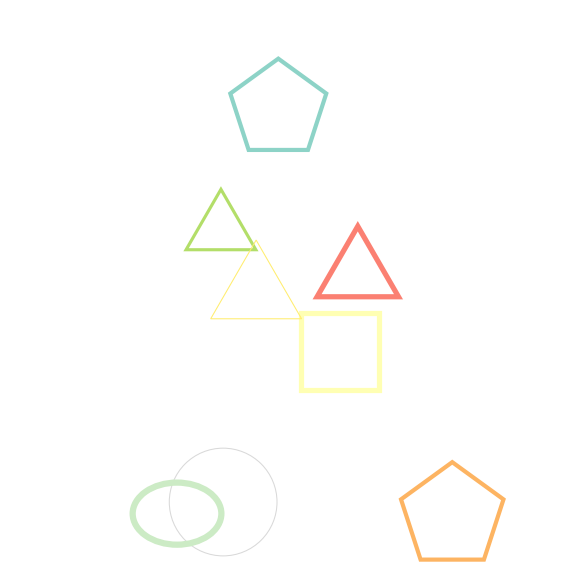[{"shape": "pentagon", "thickness": 2, "radius": 0.44, "center": [0.482, 0.81]}, {"shape": "square", "thickness": 2.5, "radius": 0.33, "center": [0.589, 0.39]}, {"shape": "triangle", "thickness": 2.5, "radius": 0.41, "center": [0.62, 0.526]}, {"shape": "pentagon", "thickness": 2, "radius": 0.47, "center": [0.783, 0.106]}, {"shape": "triangle", "thickness": 1.5, "radius": 0.35, "center": [0.383, 0.602]}, {"shape": "circle", "thickness": 0.5, "radius": 0.47, "center": [0.386, 0.13]}, {"shape": "oval", "thickness": 3, "radius": 0.38, "center": [0.307, 0.11]}, {"shape": "triangle", "thickness": 0.5, "radius": 0.45, "center": [0.444, 0.493]}]